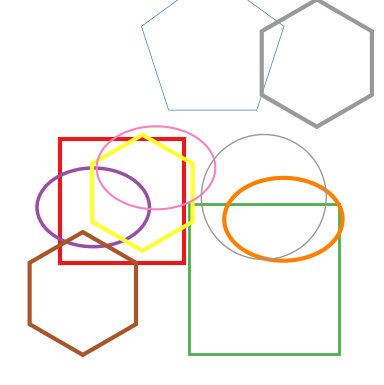[{"shape": "square", "thickness": 3, "radius": 0.81, "center": [0.317, 0.478]}, {"shape": "pentagon", "thickness": 0.5, "radius": 0.97, "center": [0.553, 0.871]}, {"shape": "square", "thickness": 2, "radius": 0.97, "center": [0.687, 0.276]}, {"shape": "oval", "thickness": 2.5, "radius": 0.73, "center": [0.242, 0.461]}, {"shape": "oval", "thickness": 3, "radius": 0.77, "center": [0.736, 0.43]}, {"shape": "hexagon", "thickness": 3, "radius": 0.75, "center": [0.37, 0.499]}, {"shape": "hexagon", "thickness": 3, "radius": 0.8, "center": [0.215, 0.238]}, {"shape": "oval", "thickness": 1.5, "radius": 0.77, "center": [0.405, 0.564]}, {"shape": "hexagon", "thickness": 3, "radius": 0.83, "center": [0.823, 0.836]}, {"shape": "circle", "thickness": 1, "radius": 0.81, "center": [0.685, 0.488]}]